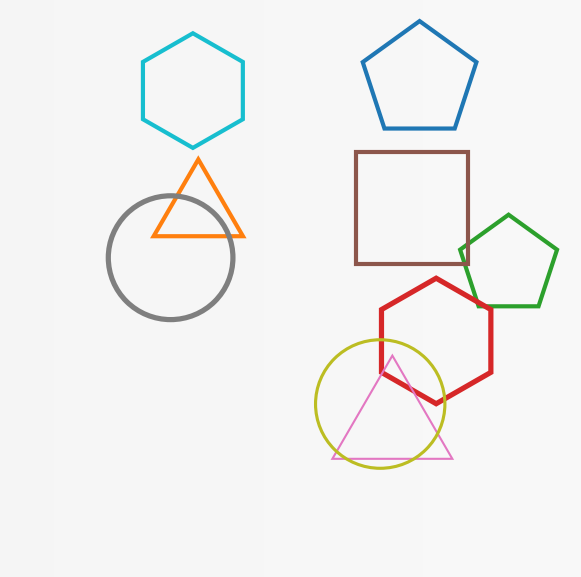[{"shape": "pentagon", "thickness": 2, "radius": 0.51, "center": [0.722, 0.86]}, {"shape": "triangle", "thickness": 2, "radius": 0.44, "center": [0.341, 0.634]}, {"shape": "pentagon", "thickness": 2, "radius": 0.44, "center": [0.875, 0.54]}, {"shape": "hexagon", "thickness": 2.5, "radius": 0.54, "center": [0.75, 0.409]}, {"shape": "square", "thickness": 2, "radius": 0.48, "center": [0.709, 0.639]}, {"shape": "triangle", "thickness": 1, "radius": 0.6, "center": [0.675, 0.264]}, {"shape": "circle", "thickness": 2.5, "radius": 0.54, "center": [0.294, 0.553]}, {"shape": "circle", "thickness": 1.5, "radius": 0.56, "center": [0.654, 0.3]}, {"shape": "hexagon", "thickness": 2, "radius": 0.5, "center": [0.332, 0.842]}]